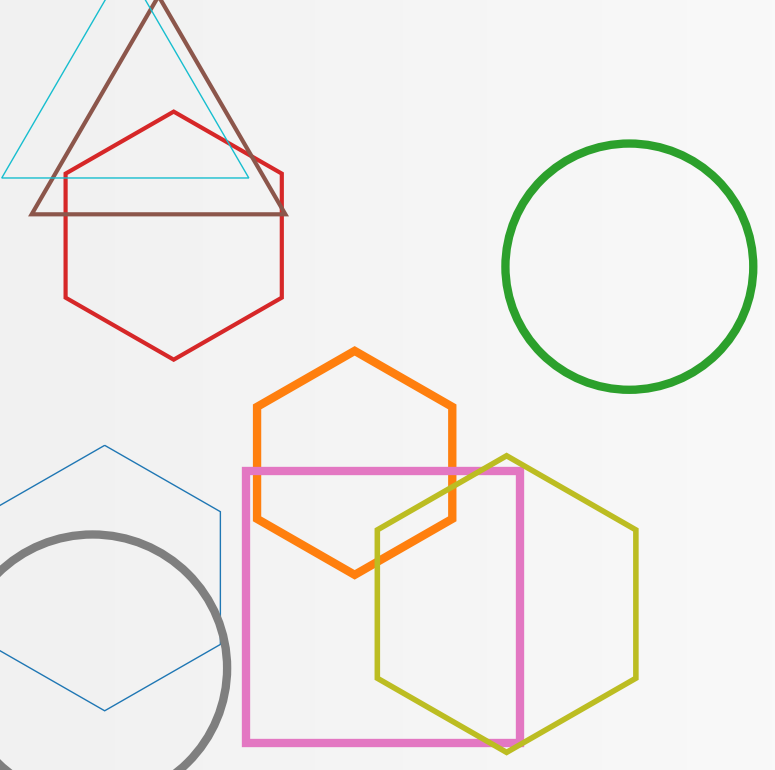[{"shape": "hexagon", "thickness": 0.5, "radius": 0.86, "center": [0.135, 0.249]}, {"shape": "hexagon", "thickness": 3, "radius": 0.73, "center": [0.458, 0.399]}, {"shape": "circle", "thickness": 3, "radius": 0.8, "center": [0.812, 0.654]}, {"shape": "hexagon", "thickness": 1.5, "radius": 0.81, "center": [0.224, 0.694]}, {"shape": "triangle", "thickness": 1.5, "radius": 0.94, "center": [0.205, 0.816]}, {"shape": "square", "thickness": 3, "radius": 0.88, "center": [0.494, 0.212]}, {"shape": "circle", "thickness": 3, "radius": 0.87, "center": [0.12, 0.132]}, {"shape": "hexagon", "thickness": 2, "radius": 0.96, "center": [0.654, 0.216]}, {"shape": "triangle", "thickness": 0.5, "radius": 0.92, "center": [0.162, 0.861]}]